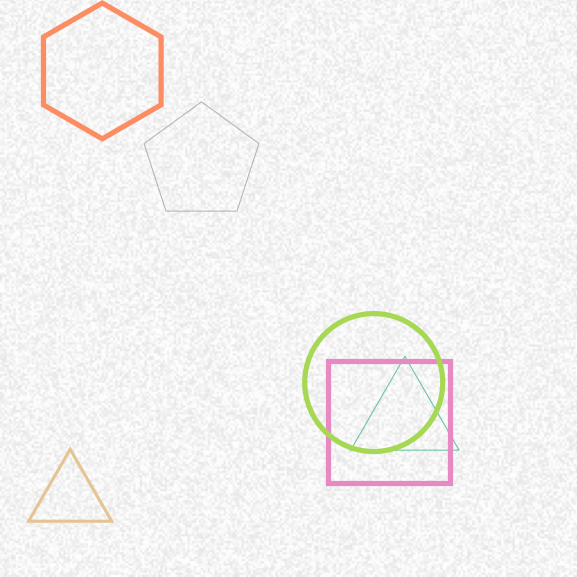[{"shape": "triangle", "thickness": 0.5, "radius": 0.54, "center": [0.701, 0.274]}, {"shape": "hexagon", "thickness": 2.5, "radius": 0.59, "center": [0.177, 0.876]}, {"shape": "square", "thickness": 2.5, "radius": 0.53, "center": [0.674, 0.268]}, {"shape": "circle", "thickness": 2.5, "radius": 0.6, "center": [0.647, 0.337]}, {"shape": "triangle", "thickness": 1.5, "radius": 0.42, "center": [0.121, 0.138]}, {"shape": "pentagon", "thickness": 0.5, "radius": 0.52, "center": [0.349, 0.718]}]